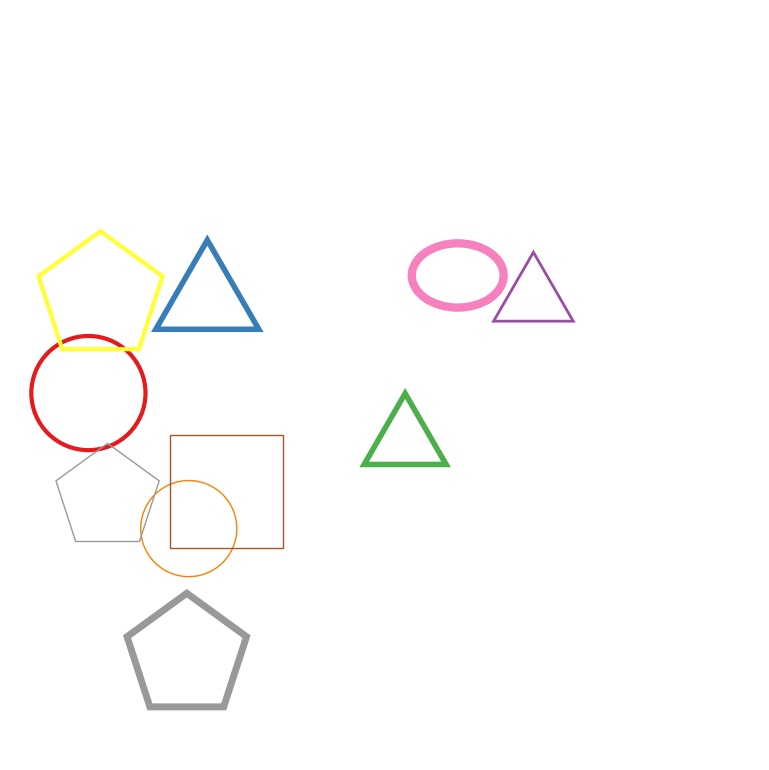[{"shape": "circle", "thickness": 1.5, "radius": 0.37, "center": [0.115, 0.49]}, {"shape": "triangle", "thickness": 2, "radius": 0.39, "center": [0.269, 0.611]}, {"shape": "triangle", "thickness": 2, "radius": 0.31, "center": [0.526, 0.428]}, {"shape": "triangle", "thickness": 1, "radius": 0.3, "center": [0.693, 0.613]}, {"shape": "circle", "thickness": 0.5, "radius": 0.31, "center": [0.245, 0.314]}, {"shape": "pentagon", "thickness": 1.5, "radius": 0.42, "center": [0.131, 0.615]}, {"shape": "square", "thickness": 0.5, "radius": 0.37, "center": [0.294, 0.362]}, {"shape": "oval", "thickness": 3, "radius": 0.3, "center": [0.594, 0.642]}, {"shape": "pentagon", "thickness": 2.5, "radius": 0.41, "center": [0.243, 0.148]}, {"shape": "pentagon", "thickness": 0.5, "radius": 0.35, "center": [0.14, 0.354]}]